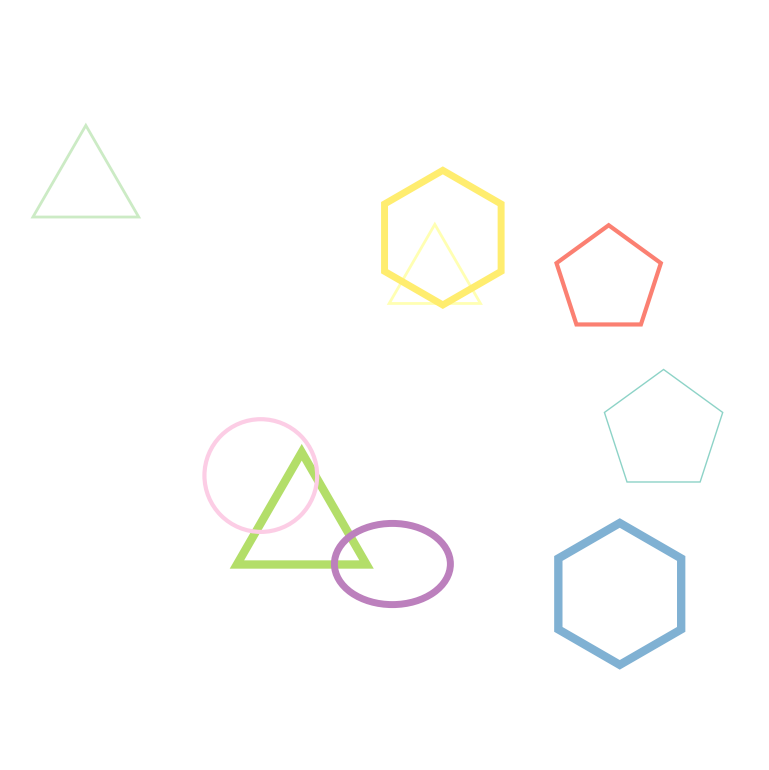[{"shape": "pentagon", "thickness": 0.5, "radius": 0.4, "center": [0.862, 0.439]}, {"shape": "triangle", "thickness": 1, "radius": 0.34, "center": [0.565, 0.64]}, {"shape": "pentagon", "thickness": 1.5, "radius": 0.36, "center": [0.79, 0.636]}, {"shape": "hexagon", "thickness": 3, "radius": 0.46, "center": [0.805, 0.229]}, {"shape": "triangle", "thickness": 3, "radius": 0.49, "center": [0.392, 0.315]}, {"shape": "circle", "thickness": 1.5, "radius": 0.37, "center": [0.339, 0.382]}, {"shape": "oval", "thickness": 2.5, "radius": 0.38, "center": [0.51, 0.268]}, {"shape": "triangle", "thickness": 1, "radius": 0.4, "center": [0.111, 0.758]}, {"shape": "hexagon", "thickness": 2.5, "radius": 0.44, "center": [0.575, 0.691]}]